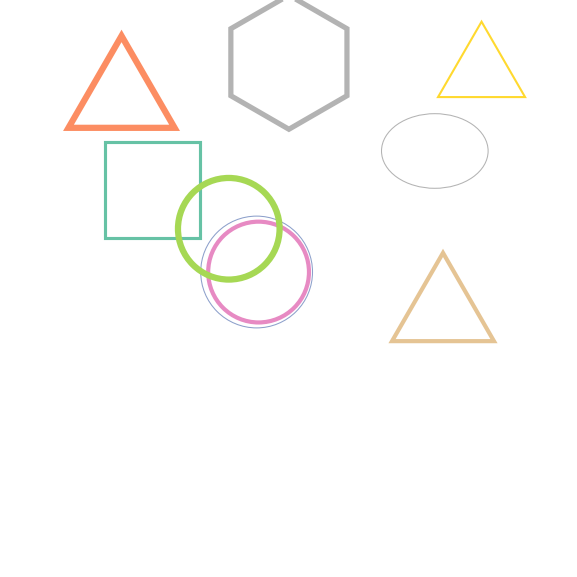[{"shape": "square", "thickness": 1.5, "radius": 0.41, "center": [0.264, 0.67]}, {"shape": "triangle", "thickness": 3, "radius": 0.53, "center": [0.21, 0.831]}, {"shape": "circle", "thickness": 0.5, "radius": 0.48, "center": [0.444, 0.528]}, {"shape": "circle", "thickness": 2, "radius": 0.44, "center": [0.448, 0.528]}, {"shape": "circle", "thickness": 3, "radius": 0.44, "center": [0.396, 0.603]}, {"shape": "triangle", "thickness": 1, "radius": 0.44, "center": [0.834, 0.875]}, {"shape": "triangle", "thickness": 2, "radius": 0.51, "center": [0.767, 0.459]}, {"shape": "hexagon", "thickness": 2.5, "radius": 0.58, "center": [0.5, 0.891]}, {"shape": "oval", "thickness": 0.5, "radius": 0.46, "center": [0.753, 0.738]}]